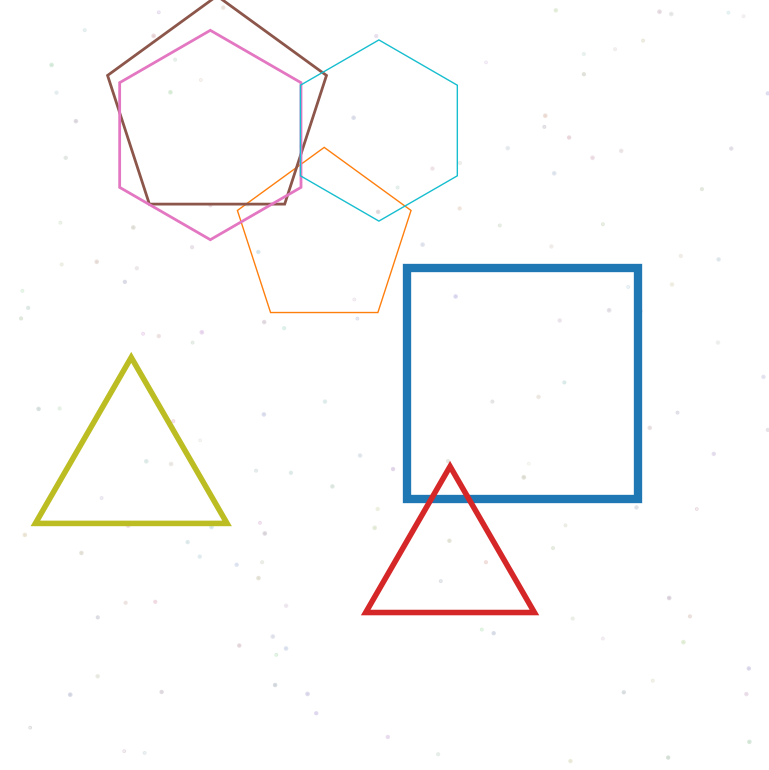[{"shape": "square", "thickness": 3, "radius": 0.75, "center": [0.678, 0.502]}, {"shape": "pentagon", "thickness": 0.5, "radius": 0.59, "center": [0.421, 0.69]}, {"shape": "triangle", "thickness": 2, "radius": 0.63, "center": [0.584, 0.268]}, {"shape": "pentagon", "thickness": 1, "radius": 0.75, "center": [0.282, 0.856]}, {"shape": "hexagon", "thickness": 1, "radius": 0.68, "center": [0.273, 0.825]}, {"shape": "triangle", "thickness": 2, "radius": 0.72, "center": [0.17, 0.392]}, {"shape": "hexagon", "thickness": 0.5, "radius": 0.59, "center": [0.492, 0.831]}]